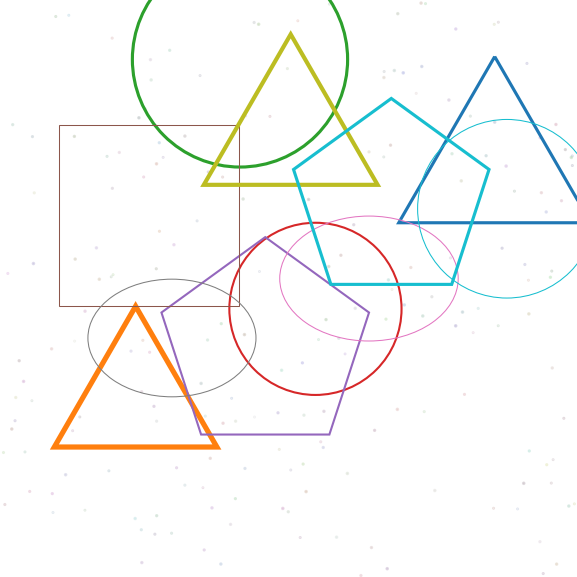[{"shape": "triangle", "thickness": 1.5, "radius": 0.96, "center": [0.857, 0.709]}, {"shape": "triangle", "thickness": 2.5, "radius": 0.81, "center": [0.235, 0.306]}, {"shape": "circle", "thickness": 1.5, "radius": 0.93, "center": [0.416, 0.896]}, {"shape": "circle", "thickness": 1, "radius": 0.75, "center": [0.546, 0.464]}, {"shape": "pentagon", "thickness": 1, "radius": 0.94, "center": [0.459, 0.4]}, {"shape": "square", "thickness": 0.5, "radius": 0.78, "center": [0.258, 0.626]}, {"shape": "oval", "thickness": 0.5, "radius": 0.77, "center": [0.639, 0.517]}, {"shape": "oval", "thickness": 0.5, "radius": 0.73, "center": [0.298, 0.414]}, {"shape": "triangle", "thickness": 2, "radius": 0.87, "center": [0.503, 0.766]}, {"shape": "pentagon", "thickness": 1.5, "radius": 0.89, "center": [0.678, 0.651]}, {"shape": "circle", "thickness": 0.5, "radius": 0.77, "center": [0.878, 0.638]}]